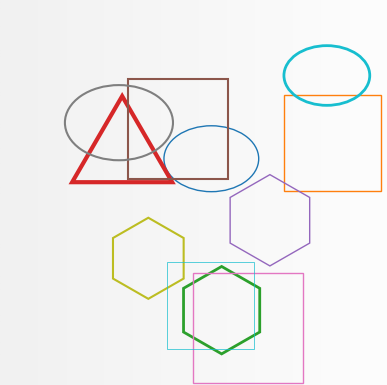[{"shape": "oval", "thickness": 1, "radius": 0.61, "center": [0.545, 0.588]}, {"shape": "square", "thickness": 1, "radius": 0.63, "center": [0.858, 0.63]}, {"shape": "hexagon", "thickness": 2, "radius": 0.57, "center": [0.572, 0.194]}, {"shape": "triangle", "thickness": 3, "radius": 0.75, "center": [0.315, 0.601]}, {"shape": "hexagon", "thickness": 1, "radius": 0.59, "center": [0.697, 0.428]}, {"shape": "square", "thickness": 1.5, "radius": 0.65, "center": [0.459, 0.666]}, {"shape": "square", "thickness": 1, "radius": 0.71, "center": [0.64, 0.147]}, {"shape": "oval", "thickness": 1.5, "radius": 0.7, "center": [0.307, 0.681]}, {"shape": "hexagon", "thickness": 1.5, "radius": 0.53, "center": [0.383, 0.329]}, {"shape": "oval", "thickness": 2, "radius": 0.55, "center": [0.843, 0.804]}, {"shape": "square", "thickness": 0.5, "radius": 0.57, "center": [0.543, 0.207]}]